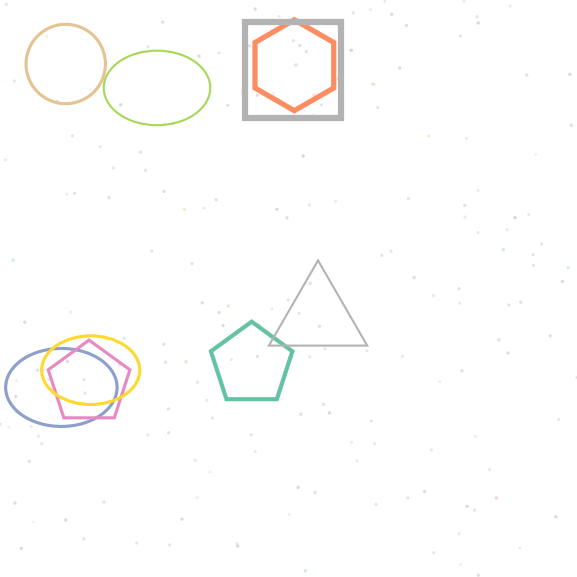[{"shape": "pentagon", "thickness": 2, "radius": 0.37, "center": [0.436, 0.368]}, {"shape": "hexagon", "thickness": 2.5, "radius": 0.39, "center": [0.51, 0.886]}, {"shape": "oval", "thickness": 1.5, "radius": 0.48, "center": [0.106, 0.328]}, {"shape": "pentagon", "thickness": 1.5, "radius": 0.37, "center": [0.154, 0.336]}, {"shape": "oval", "thickness": 1, "radius": 0.46, "center": [0.272, 0.847]}, {"shape": "oval", "thickness": 1.5, "radius": 0.42, "center": [0.157, 0.358]}, {"shape": "circle", "thickness": 1.5, "radius": 0.34, "center": [0.114, 0.888]}, {"shape": "square", "thickness": 3, "radius": 0.42, "center": [0.508, 0.878]}, {"shape": "triangle", "thickness": 1, "radius": 0.49, "center": [0.551, 0.45]}]